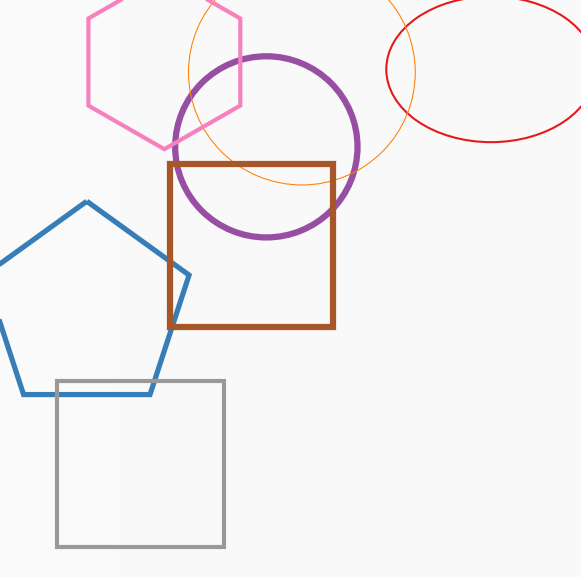[{"shape": "oval", "thickness": 1, "radius": 0.9, "center": [0.845, 0.879]}, {"shape": "pentagon", "thickness": 2.5, "radius": 0.93, "center": [0.149, 0.466]}, {"shape": "circle", "thickness": 3, "radius": 0.78, "center": [0.458, 0.745]}, {"shape": "circle", "thickness": 0.5, "radius": 0.98, "center": [0.519, 0.874]}, {"shape": "square", "thickness": 3, "radius": 0.7, "center": [0.432, 0.574]}, {"shape": "hexagon", "thickness": 2, "radius": 0.75, "center": [0.283, 0.892]}, {"shape": "square", "thickness": 2, "radius": 0.72, "center": [0.241, 0.196]}]